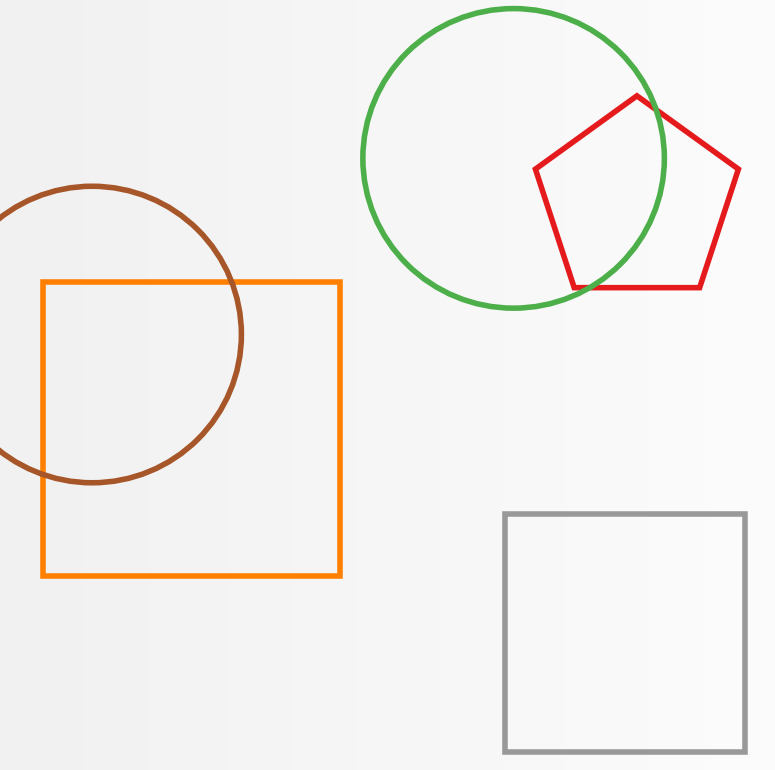[{"shape": "pentagon", "thickness": 2, "radius": 0.69, "center": [0.822, 0.738]}, {"shape": "circle", "thickness": 2, "radius": 0.97, "center": [0.663, 0.794]}, {"shape": "square", "thickness": 2, "radius": 0.96, "center": [0.247, 0.443]}, {"shape": "circle", "thickness": 2, "radius": 0.96, "center": [0.119, 0.566]}, {"shape": "square", "thickness": 2, "radius": 0.77, "center": [0.806, 0.178]}]